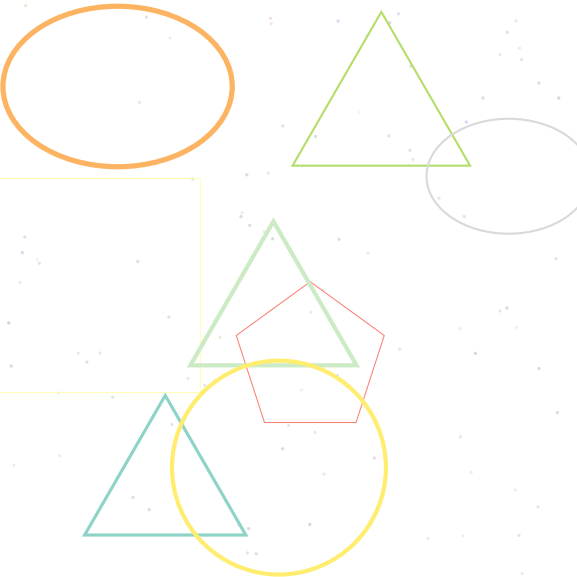[{"shape": "triangle", "thickness": 1.5, "radius": 0.81, "center": [0.286, 0.153]}, {"shape": "square", "thickness": 0.5, "radius": 0.93, "center": [0.161, 0.506]}, {"shape": "pentagon", "thickness": 0.5, "radius": 0.67, "center": [0.537, 0.377]}, {"shape": "oval", "thickness": 2.5, "radius": 0.99, "center": [0.204, 0.849]}, {"shape": "triangle", "thickness": 1, "radius": 0.89, "center": [0.66, 0.801]}, {"shape": "oval", "thickness": 1, "radius": 0.71, "center": [0.881, 0.694]}, {"shape": "triangle", "thickness": 2, "radius": 0.83, "center": [0.473, 0.45]}, {"shape": "circle", "thickness": 2, "radius": 0.93, "center": [0.483, 0.189]}]